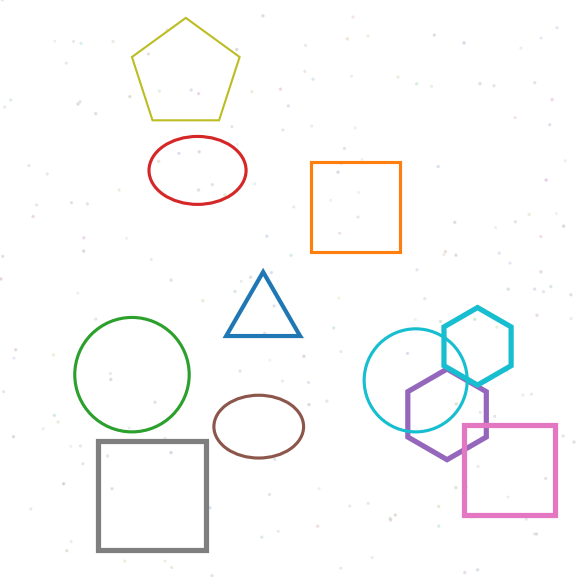[{"shape": "triangle", "thickness": 2, "radius": 0.37, "center": [0.456, 0.454]}, {"shape": "square", "thickness": 1.5, "radius": 0.39, "center": [0.616, 0.641]}, {"shape": "circle", "thickness": 1.5, "radius": 0.5, "center": [0.229, 0.35]}, {"shape": "oval", "thickness": 1.5, "radius": 0.42, "center": [0.342, 0.704]}, {"shape": "hexagon", "thickness": 2.5, "radius": 0.39, "center": [0.774, 0.282]}, {"shape": "oval", "thickness": 1.5, "radius": 0.39, "center": [0.448, 0.26]}, {"shape": "square", "thickness": 2.5, "radius": 0.39, "center": [0.883, 0.186]}, {"shape": "square", "thickness": 2.5, "radius": 0.47, "center": [0.263, 0.14]}, {"shape": "pentagon", "thickness": 1, "radius": 0.49, "center": [0.322, 0.87]}, {"shape": "hexagon", "thickness": 2.5, "radius": 0.34, "center": [0.827, 0.399]}, {"shape": "circle", "thickness": 1.5, "radius": 0.45, "center": [0.72, 0.341]}]